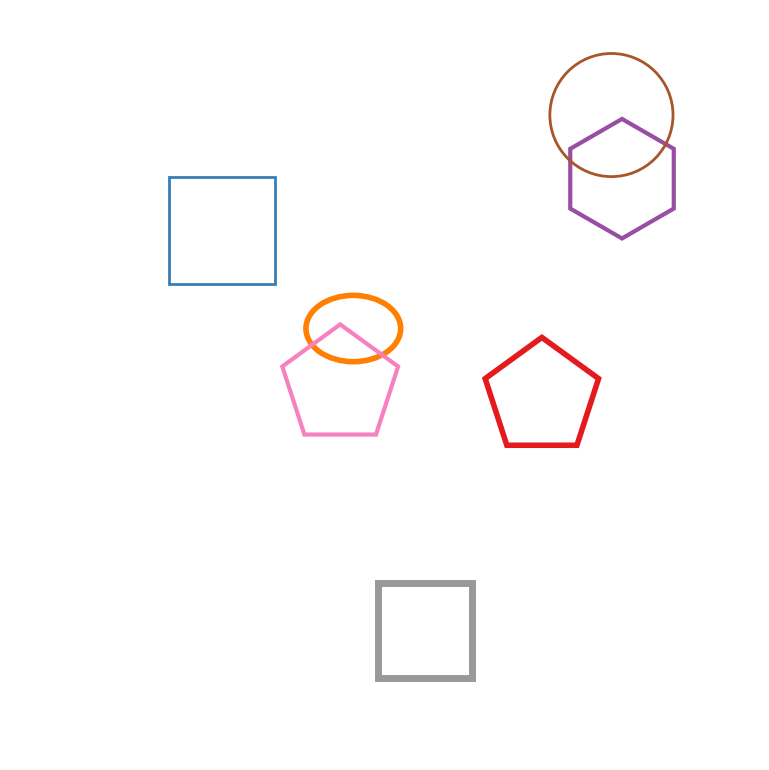[{"shape": "pentagon", "thickness": 2, "radius": 0.39, "center": [0.704, 0.484]}, {"shape": "square", "thickness": 1, "radius": 0.35, "center": [0.288, 0.7]}, {"shape": "hexagon", "thickness": 1.5, "radius": 0.39, "center": [0.808, 0.768]}, {"shape": "oval", "thickness": 2, "radius": 0.31, "center": [0.459, 0.573]}, {"shape": "circle", "thickness": 1, "radius": 0.4, "center": [0.794, 0.851]}, {"shape": "pentagon", "thickness": 1.5, "radius": 0.4, "center": [0.442, 0.5]}, {"shape": "square", "thickness": 2.5, "radius": 0.31, "center": [0.552, 0.181]}]